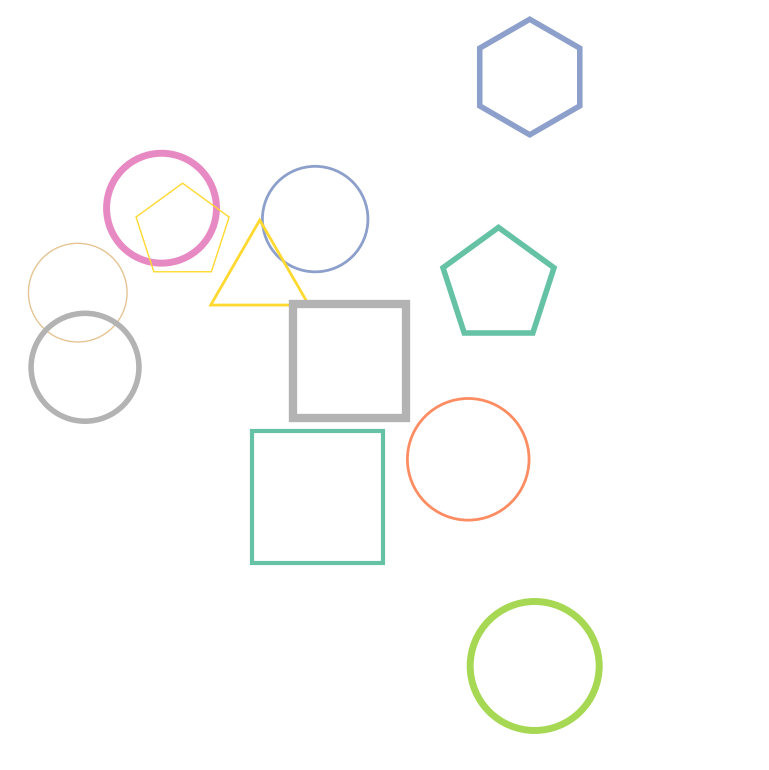[{"shape": "pentagon", "thickness": 2, "radius": 0.38, "center": [0.647, 0.629]}, {"shape": "square", "thickness": 1.5, "radius": 0.43, "center": [0.412, 0.355]}, {"shape": "circle", "thickness": 1, "radius": 0.39, "center": [0.608, 0.403]}, {"shape": "circle", "thickness": 1, "radius": 0.34, "center": [0.409, 0.715]}, {"shape": "hexagon", "thickness": 2, "radius": 0.38, "center": [0.688, 0.9]}, {"shape": "circle", "thickness": 2.5, "radius": 0.36, "center": [0.21, 0.73]}, {"shape": "circle", "thickness": 2.5, "radius": 0.42, "center": [0.694, 0.135]}, {"shape": "triangle", "thickness": 1, "radius": 0.37, "center": [0.337, 0.641]}, {"shape": "pentagon", "thickness": 0.5, "radius": 0.32, "center": [0.237, 0.698]}, {"shape": "circle", "thickness": 0.5, "radius": 0.32, "center": [0.101, 0.62]}, {"shape": "square", "thickness": 3, "radius": 0.37, "center": [0.454, 0.531]}, {"shape": "circle", "thickness": 2, "radius": 0.35, "center": [0.11, 0.523]}]